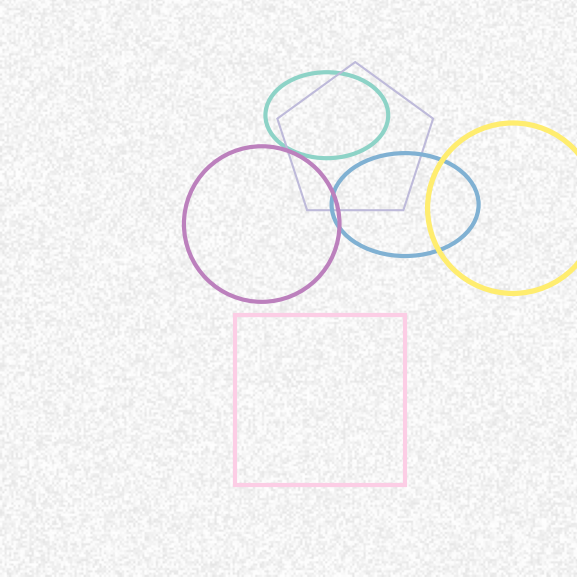[{"shape": "oval", "thickness": 2, "radius": 0.53, "center": [0.566, 0.8]}, {"shape": "pentagon", "thickness": 1, "radius": 0.71, "center": [0.615, 0.75]}, {"shape": "oval", "thickness": 2, "radius": 0.64, "center": [0.701, 0.645]}, {"shape": "square", "thickness": 2, "radius": 0.74, "center": [0.554, 0.306]}, {"shape": "circle", "thickness": 2, "radius": 0.67, "center": [0.453, 0.611]}, {"shape": "circle", "thickness": 2.5, "radius": 0.74, "center": [0.888, 0.639]}]